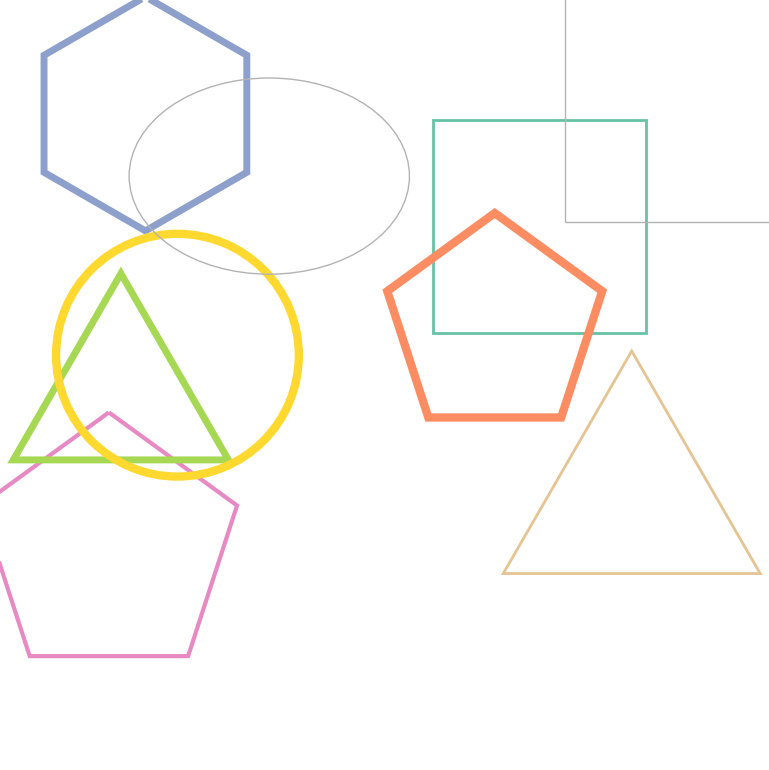[{"shape": "square", "thickness": 1, "radius": 0.69, "center": [0.701, 0.706]}, {"shape": "pentagon", "thickness": 3, "radius": 0.73, "center": [0.643, 0.577]}, {"shape": "hexagon", "thickness": 2.5, "radius": 0.76, "center": [0.189, 0.852]}, {"shape": "pentagon", "thickness": 1.5, "radius": 0.87, "center": [0.141, 0.289]}, {"shape": "triangle", "thickness": 2.5, "radius": 0.81, "center": [0.157, 0.483]}, {"shape": "circle", "thickness": 3, "radius": 0.79, "center": [0.23, 0.539]}, {"shape": "triangle", "thickness": 1, "radius": 0.96, "center": [0.82, 0.351]}, {"shape": "square", "thickness": 0.5, "radius": 0.83, "center": [0.898, 0.877]}, {"shape": "oval", "thickness": 0.5, "radius": 0.91, "center": [0.35, 0.771]}]